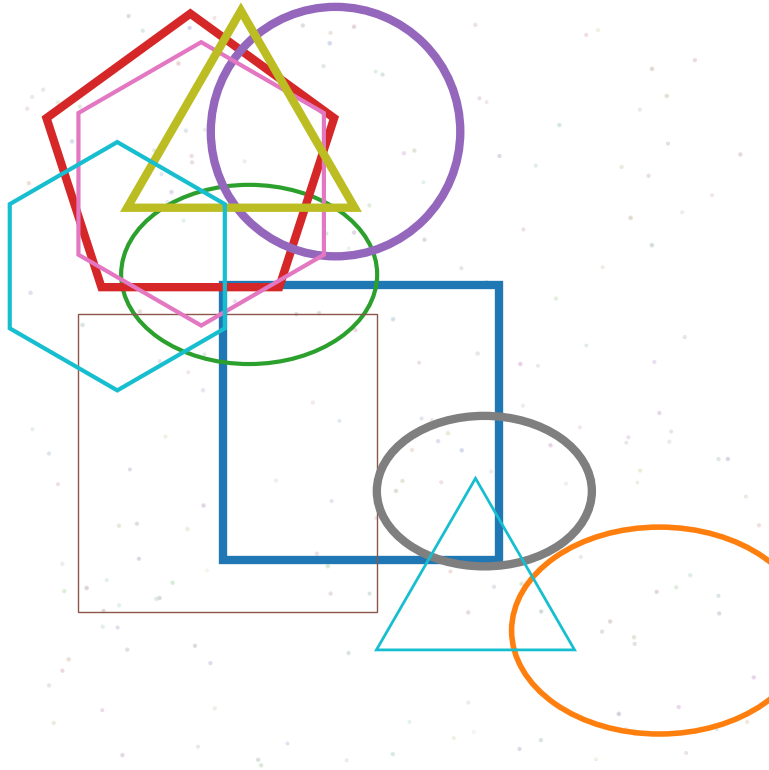[{"shape": "square", "thickness": 3, "radius": 0.9, "center": [0.469, 0.451]}, {"shape": "oval", "thickness": 2, "radius": 0.96, "center": [0.856, 0.181]}, {"shape": "oval", "thickness": 1.5, "radius": 0.83, "center": [0.324, 0.644]}, {"shape": "pentagon", "thickness": 3, "radius": 0.98, "center": [0.247, 0.786]}, {"shape": "circle", "thickness": 3, "radius": 0.81, "center": [0.436, 0.829]}, {"shape": "square", "thickness": 0.5, "radius": 0.97, "center": [0.295, 0.398]}, {"shape": "hexagon", "thickness": 1.5, "radius": 0.92, "center": [0.261, 0.761]}, {"shape": "oval", "thickness": 3, "radius": 0.7, "center": [0.629, 0.362]}, {"shape": "triangle", "thickness": 3, "radius": 0.85, "center": [0.313, 0.816]}, {"shape": "triangle", "thickness": 1, "radius": 0.74, "center": [0.618, 0.23]}, {"shape": "hexagon", "thickness": 1.5, "radius": 0.81, "center": [0.152, 0.654]}]